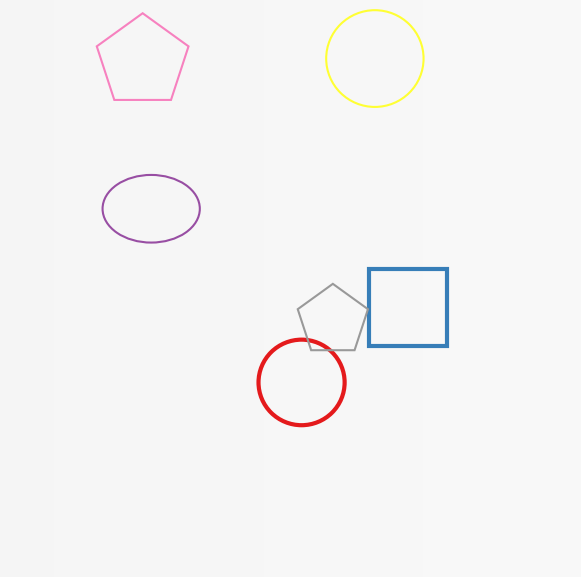[{"shape": "circle", "thickness": 2, "radius": 0.37, "center": [0.519, 0.337]}, {"shape": "square", "thickness": 2, "radius": 0.33, "center": [0.702, 0.467]}, {"shape": "oval", "thickness": 1, "radius": 0.42, "center": [0.26, 0.638]}, {"shape": "circle", "thickness": 1, "radius": 0.42, "center": [0.645, 0.898]}, {"shape": "pentagon", "thickness": 1, "radius": 0.41, "center": [0.245, 0.893]}, {"shape": "pentagon", "thickness": 1, "radius": 0.32, "center": [0.573, 0.444]}]